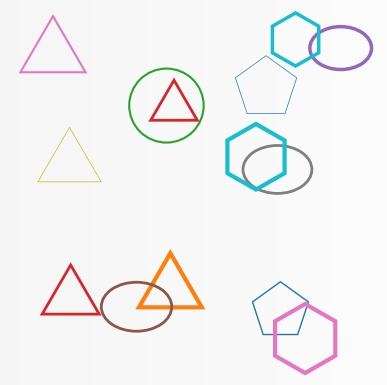[{"shape": "pentagon", "thickness": 0.5, "radius": 0.42, "center": [0.687, 0.772]}, {"shape": "pentagon", "thickness": 1, "radius": 0.38, "center": [0.724, 0.192]}, {"shape": "triangle", "thickness": 3, "radius": 0.47, "center": [0.44, 0.249]}, {"shape": "circle", "thickness": 1.5, "radius": 0.48, "center": [0.43, 0.726]}, {"shape": "triangle", "thickness": 2, "radius": 0.35, "center": [0.449, 0.722]}, {"shape": "triangle", "thickness": 2, "radius": 0.43, "center": [0.182, 0.227]}, {"shape": "oval", "thickness": 2.5, "radius": 0.4, "center": [0.879, 0.875]}, {"shape": "oval", "thickness": 2, "radius": 0.45, "center": [0.352, 0.203]}, {"shape": "hexagon", "thickness": 3, "radius": 0.45, "center": [0.788, 0.121]}, {"shape": "triangle", "thickness": 1.5, "radius": 0.49, "center": [0.137, 0.861]}, {"shape": "oval", "thickness": 2, "radius": 0.44, "center": [0.716, 0.56]}, {"shape": "triangle", "thickness": 0.5, "radius": 0.47, "center": [0.179, 0.575]}, {"shape": "hexagon", "thickness": 2.5, "radius": 0.34, "center": [0.763, 0.897]}, {"shape": "hexagon", "thickness": 3, "radius": 0.43, "center": [0.661, 0.593]}]